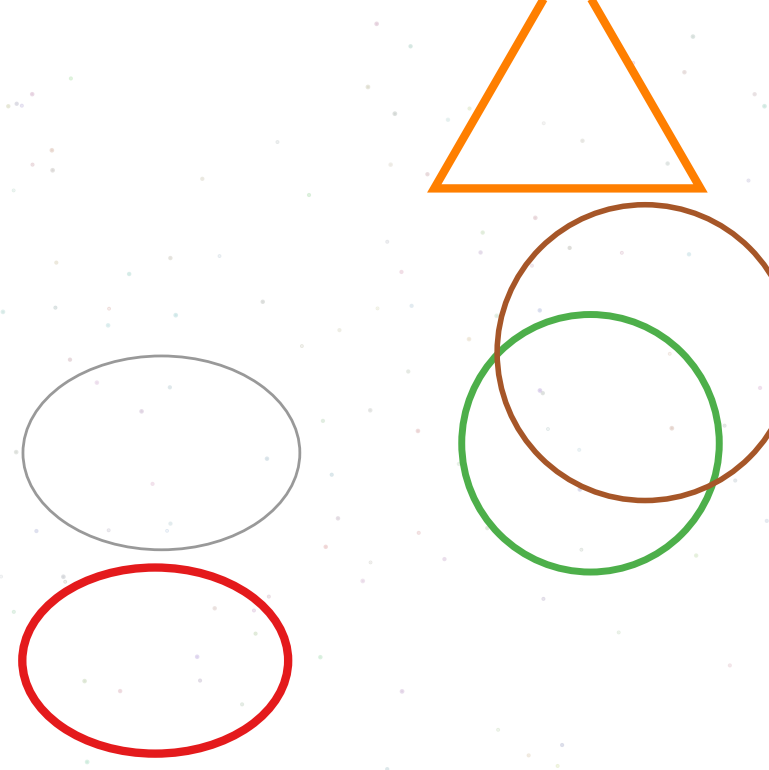[{"shape": "oval", "thickness": 3, "radius": 0.86, "center": [0.202, 0.142]}, {"shape": "circle", "thickness": 2.5, "radius": 0.84, "center": [0.767, 0.424]}, {"shape": "triangle", "thickness": 3, "radius": 1.0, "center": [0.737, 0.855]}, {"shape": "circle", "thickness": 2, "radius": 0.96, "center": [0.838, 0.542]}, {"shape": "oval", "thickness": 1, "radius": 0.9, "center": [0.21, 0.412]}]